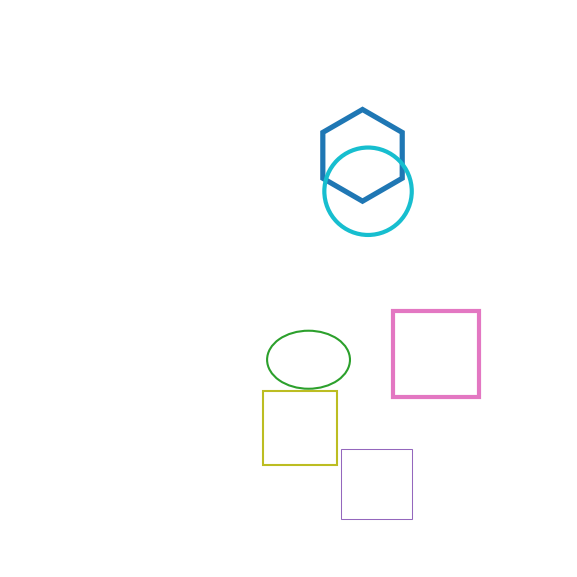[{"shape": "hexagon", "thickness": 2.5, "radius": 0.4, "center": [0.628, 0.73]}, {"shape": "oval", "thickness": 1, "radius": 0.36, "center": [0.534, 0.376]}, {"shape": "square", "thickness": 0.5, "radius": 0.31, "center": [0.652, 0.161]}, {"shape": "square", "thickness": 2, "radius": 0.37, "center": [0.755, 0.386]}, {"shape": "square", "thickness": 1, "radius": 0.32, "center": [0.52, 0.257]}, {"shape": "circle", "thickness": 2, "radius": 0.38, "center": [0.637, 0.668]}]